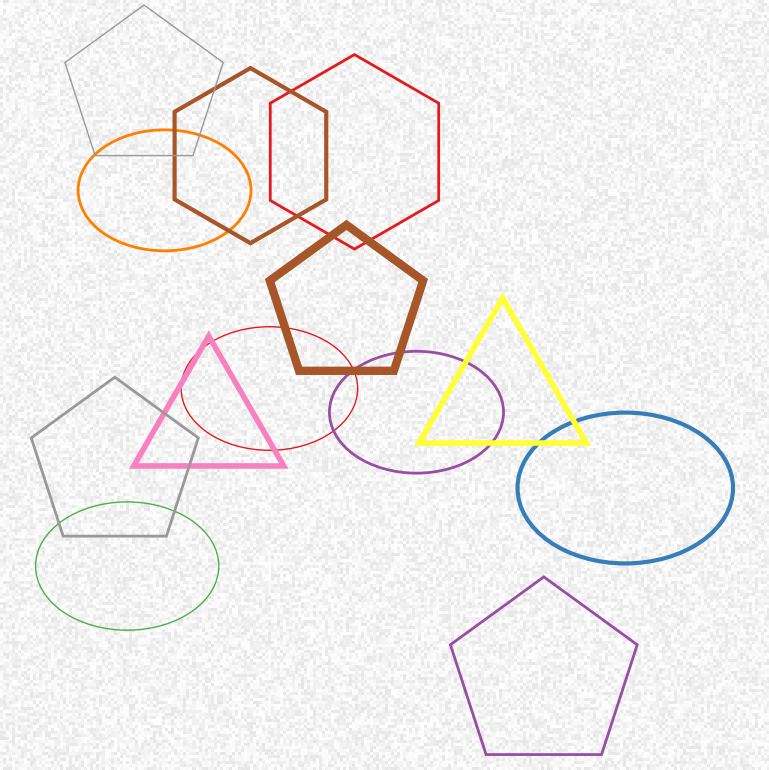[{"shape": "oval", "thickness": 0.5, "radius": 0.57, "center": [0.35, 0.495]}, {"shape": "hexagon", "thickness": 1, "radius": 0.63, "center": [0.46, 0.803]}, {"shape": "oval", "thickness": 1.5, "radius": 0.7, "center": [0.812, 0.366]}, {"shape": "oval", "thickness": 0.5, "radius": 0.59, "center": [0.165, 0.265]}, {"shape": "oval", "thickness": 1, "radius": 0.57, "center": [0.541, 0.465]}, {"shape": "pentagon", "thickness": 1, "radius": 0.64, "center": [0.706, 0.123]}, {"shape": "oval", "thickness": 1, "radius": 0.56, "center": [0.214, 0.753]}, {"shape": "triangle", "thickness": 2, "radius": 0.63, "center": [0.653, 0.487]}, {"shape": "pentagon", "thickness": 3, "radius": 0.52, "center": [0.45, 0.603]}, {"shape": "hexagon", "thickness": 1.5, "radius": 0.57, "center": [0.325, 0.798]}, {"shape": "triangle", "thickness": 2, "radius": 0.56, "center": [0.271, 0.451]}, {"shape": "pentagon", "thickness": 1, "radius": 0.57, "center": [0.149, 0.396]}, {"shape": "pentagon", "thickness": 0.5, "radius": 0.54, "center": [0.187, 0.885]}]